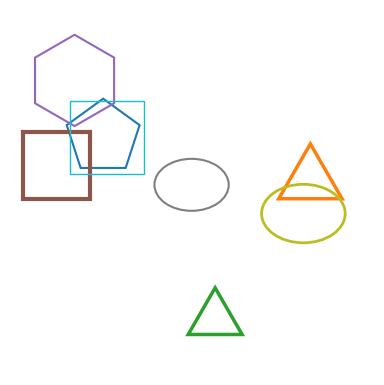[{"shape": "pentagon", "thickness": 1.5, "radius": 0.5, "center": [0.268, 0.644]}, {"shape": "triangle", "thickness": 2.5, "radius": 0.47, "center": [0.806, 0.531]}, {"shape": "triangle", "thickness": 2.5, "radius": 0.4, "center": [0.559, 0.172]}, {"shape": "hexagon", "thickness": 1.5, "radius": 0.59, "center": [0.194, 0.791]}, {"shape": "square", "thickness": 3, "radius": 0.43, "center": [0.147, 0.571]}, {"shape": "oval", "thickness": 1.5, "radius": 0.48, "center": [0.498, 0.52]}, {"shape": "oval", "thickness": 2, "radius": 0.54, "center": [0.788, 0.445]}, {"shape": "square", "thickness": 1, "radius": 0.48, "center": [0.278, 0.643]}]